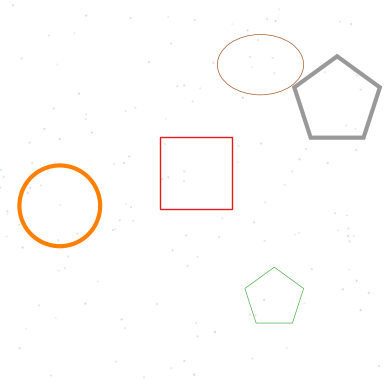[{"shape": "square", "thickness": 1, "radius": 0.47, "center": [0.508, 0.551]}, {"shape": "pentagon", "thickness": 0.5, "radius": 0.4, "center": [0.712, 0.226]}, {"shape": "circle", "thickness": 3, "radius": 0.52, "center": [0.155, 0.465]}, {"shape": "oval", "thickness": 0.5, "radius": 0.56, "center": [0.677, 0.832]}, {"shape": "pentagon", "thickness": 3, "radius": 0.58, "center": [0.876, 0.737]}]